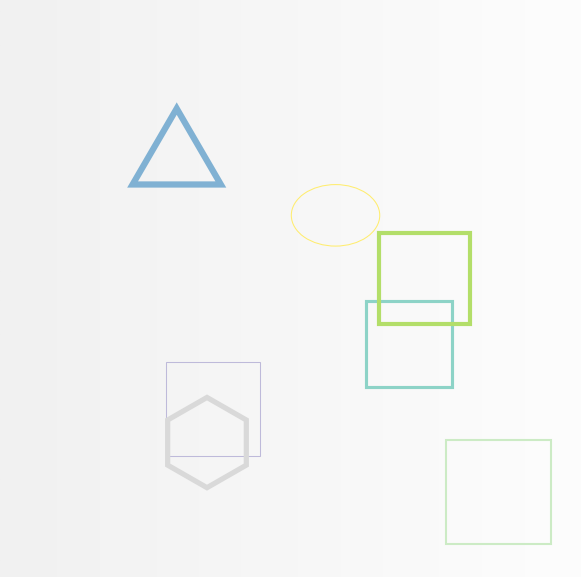[{"shape": "square", "thickness": 1.5, "radius": 0.37, "center": [0.704, 0.403]}, {"shape": "square", "thickness": 0.5, "radius": 0.41, "center": [0.366, 0.291]}, {"shape": "triangle", "thickness": 3, "radius": 0.44, "center": [0.304, 0.724]}, {"shape": "square", "thickness": 2, "radius": 0.39, "center": [0.731, 0.517]}, {"shape": "hexagon", "thickness": 2.5, "radius": 0.39, "center": [0.356, 0.233]}, {"shape": "square", "thickness": 1, "radius": 0.45, "center": [0.857, 0.147]}, {"shape": "oval", "thickness": 0.5, "radius": 0.38, "center": [0.577, 0.626]}]